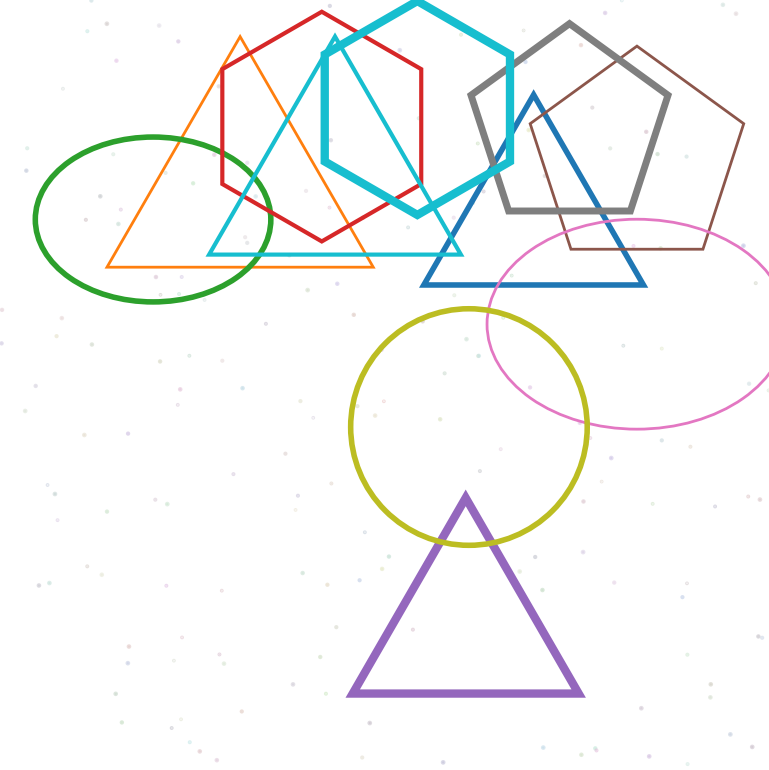[{"shape": "triangle", "thickness": 2, "radius": 0.82, "center": [0.693, 0.712]}, {"shape": "triangle", "thickness": 1, "radius": 1.0, "center": [0.312, 0.753]}, {"shape": "oval", "thickness": 2, "radius": 0.76, "center": [0.199, 0.715]}, {"shape": "hexagon", "thickness": 1.5, "radius": 0.75, "center": [0.418, 0.836]}, {"shape": "triangle", "thickness": 3, "radius": 0.85, "center": [0.605, 0.184]}, {"shape": "pentagon", "thickness": 1, "radius": 0.73, "center": [0.827, 0.794]}, {"shape": "oval", "thickness": 1, "radius": 0.97, "center": [0.827, 0.579]}, {"shape": "pentagon", "thickness": 2.5, "radius": 0.67, "center": [0.74, 0.835]}, {"shape": "circle", "thickness": 2, "radius": 0.77, "center": [0.609, 0.445]}, {"shape": "triangle", "thickness": 1.5, "radius": 0.94, "center": [0.435, 0.764]}, {"shape": "hexagon", "thickness": 3, "radius": 0.69, "center": [0.542, 0.86]}]